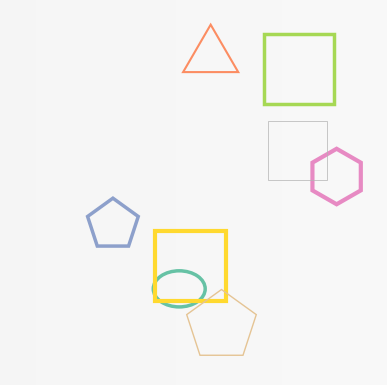[{"shape": "oval", "thickness": 2.5, "radius": 0.33, "center": [0.463, 0.25]}, {"shape": "triangle", "thickness": 1.5, "radius": 0.41, "center": [0.544, 0.854]}, {"shape": "pentagon", "thickness": 2.5, "radius": 0.34, "center": [0.291, 0.416]}, {"shape": "hexagon", "thickness": 3, "radius": 0.36, "center": [0.869, 0.542]}, {"shape": "square", "thickness": 2.5, "radius": 0.45, "center": [0.771, 0.821]}, {"shape": "square", "thickness": 3, "radius": 0.46, "center": [0.492, 0.309]}, {"shape": "pentagon", "thickness": 1, "radius": 0.47, "center": [0.572, 0.154]}, {"shape": "square", "thickness": 0.5, "radius": 0.38, "center": [0.768, 0.608]}]